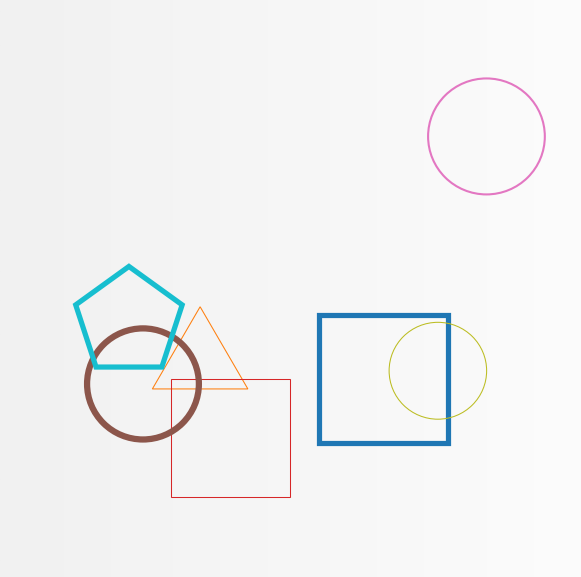[{"shape": "square", "thickness": 2.5, "radius": 0.55, "center": [0.66, 0.343]}, {"shape": "triangle", "thickness": 0.5, "radius": 0.47, "center": [0.344, 0.373]}, {"shape": "square", "thickness": 0.5, "radius": 0.51, "center": [0.397, 0.241]}, {"shape": "circle", "thickness": 3, "radius": 0.48, "center": [0.246, 0.334]}, {"shape": "circle", "thickness": 1, "radius": 0.5, "center": [0.837, 0.763]}, {"shape": "circle", "thickness": 0.5, "radius": 0.42, "center": [0.753, 0.357]}, {"shape": "pentagon", "thickness": 2.5, "radius": 0.48, "center": [0.222, 0.441]}]